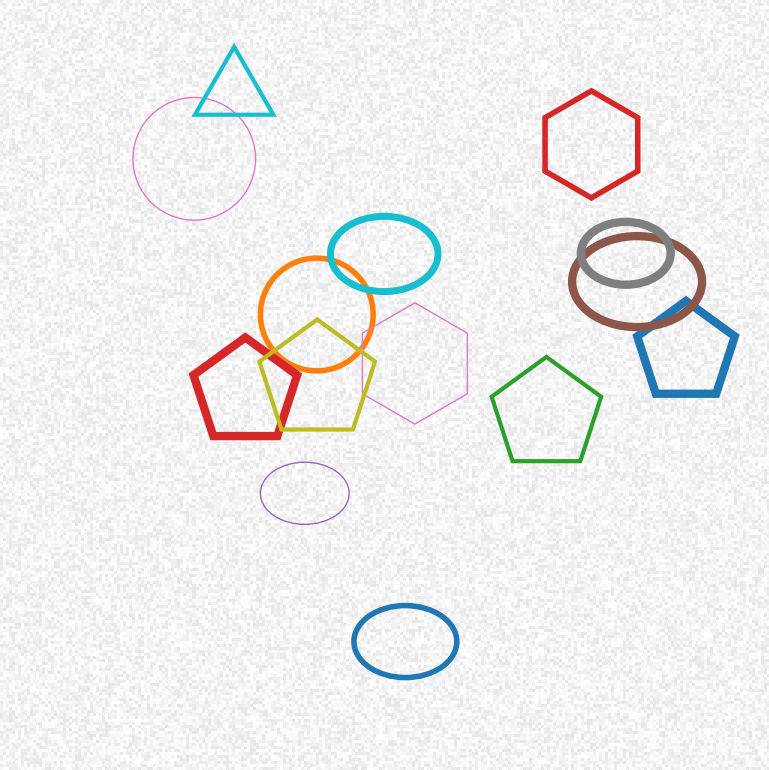[{"shape": "pentagon", "thickness": 3, "radius": 0.33, "center": [0.891, 0.543]}, {"shape": "oval", "thickness": 2, "radius": 0.33, "center": [0.526, 0.167]}, {"shape": "circle", "thickness": 2, "radius": 0.37, "center": [0.411, 0.592]}, {"shape": "pentagon", "thickness": 1.5, "radius": 0.37, "center": [0.71, 0.462]}, {"shape": "hexagon", "thickness": 2, "radius": 0.35, "center": [0.768, 0.812]}, {"shape": "pentagon", "thickness": 3, "radius": 0.35, "center": [0.319, 0.491]}, {"shape": "oval", "thickness": 0.5, "radius": 0.29, "center": [0.396, 0.359]}, {"shape": "oval", "thickness": 3, "radius": 0.42, "center": [0.827, 0.634]}, {"shape": "hexagon", "thickness": 0.5, "radius": 0.39, "center": [0.539, 0.528]}, {"shape": "circle", "thickness": 0.5, "radius": 0.4, "center": [0.252, 0.794]}, {"shape": "oval", "thickness": 3, "radius": 0.29, "center": [0.813, 0.671]}, {"shape": "pentagon", "thickness": 1.5, "radius": 0.39, "center": [0.412, 0.506]}, {"shape": "triangle", "thickness": 1.5, "radius": 0.29, "center": [0.304, 0.88]}, {"shape": "oval", "thickness": 2.5, "radius": 0.35, "center": [0.499, 0.67]}]